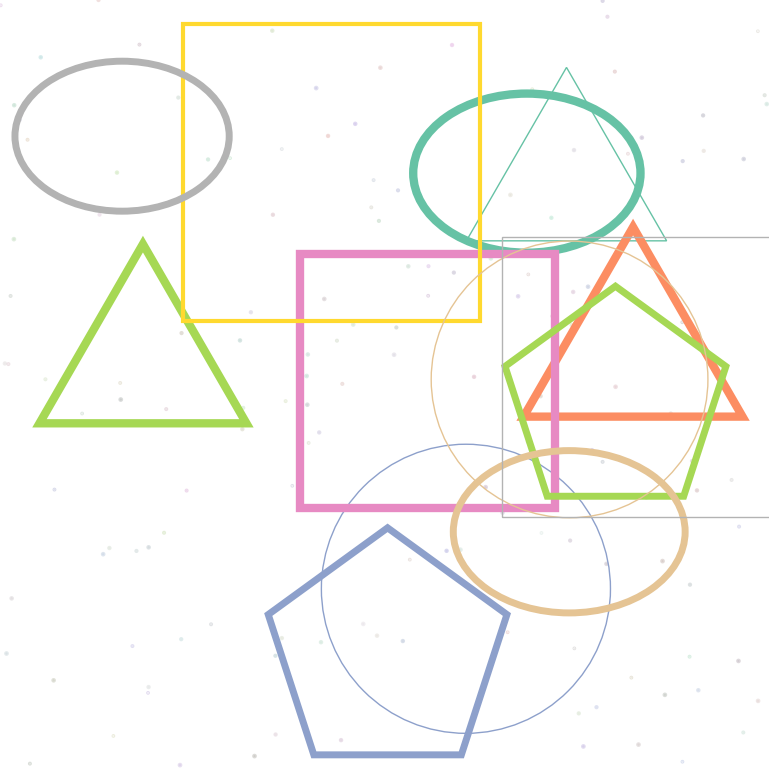[{"shape": "oval", "thickness": 3, "radius": 0.74, "center": [0.684, 0.775]}, {"shape": "triangle", "thickness": 0.5, "radius": 0.75, "center": [0.736, 0.762]}, {"shape": "triangle", "thickness": 3, "radius": 0.82, "center": [0.822, 0.541]}, {"shape": "pentagon", "thickness": 2.5, "radius": 0.81, "center": [0.503, 0.152]}, {"shape": "circle", "thickness": 0.5, "radius": 0.94, "center": [0.605, 0.235]}, {"shape": "square", "thickness": 3, "radius": 0.83, "center": [0.555, 0.505]}, {"shape": "pentagon", "thickness": 2.5, "radius": 0.75, "center": [0.799, 0.478]}, {"shape": "triangle", "thickness": 3, "radius": 0.78, "center": [0.186, 0.528]}, {"shape": "square", "thickness": 1.5, "radius": 0.96, "center": [0.43, 0.776]}, {"shape": "circle", "thickness": 0.5, "radius": 0.9, "center": [0.74, 0.507]}, {"shape": "oval", "thickness": 2.5, "radius": 0.75, "center": [0.739, 0.309]}, {"shape": "square", "thickness": 0.5, "radius": 0.91, "center": [0.835, 0.511]}, {"shape": "oval", "thickness": 2.5, "radius": 0.7, "center": [0.159, 0.823]}]